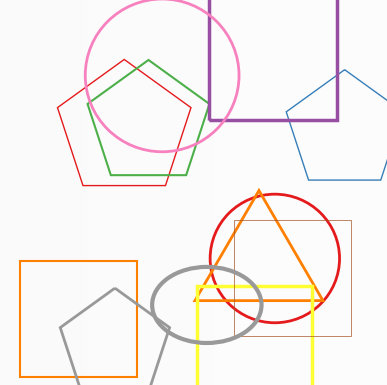[{"shape": "circle", "thickness": 2, "radius": 0.83, "center": [0.709, 0.329]}, {"shape": "pentagon", "thickness": 1, "radius": 0.91, "center": [0.321, 0.664]}, {"shape": "pentagon", "thickness": 1, "radius": 0.79, "center": [0.889, 0.66]}, {"shape": "pentagon", "thickness": 1.5, "radius": 0.83, "center": [0.383, 0.679]}, {"shape": "square", "thickness": 2.5, "radius": 0.83, "center": [0.705, 0.855]}, {"shape": "square", "thickness": 1.5, "radius": 0.75, "center": [0.202, 0.171]}, {"shape": "triangle", "thickness": 2, "radius": 0.95, "center": [0.668, 0.314]}, {"shape": "square", "thickness": 2.5, "radius": 0.74, "center": [0.656, 0.109]}, {"shape": "square", "thickness": 0.5, "radius": 0.75, "center": [0.755, 0.278]}, {"shape": "circle", "thickness": 2, "radius": 0.99, "center": [0.418, 0.804]}, {"shape": "oval", "thickness": 3, "radius": 0.71, "center": [0.534, 0.208]}, {"shape": "pentagon", "thickness": 2, "radius": 0.74, "center": [0.297, 0.103]}]